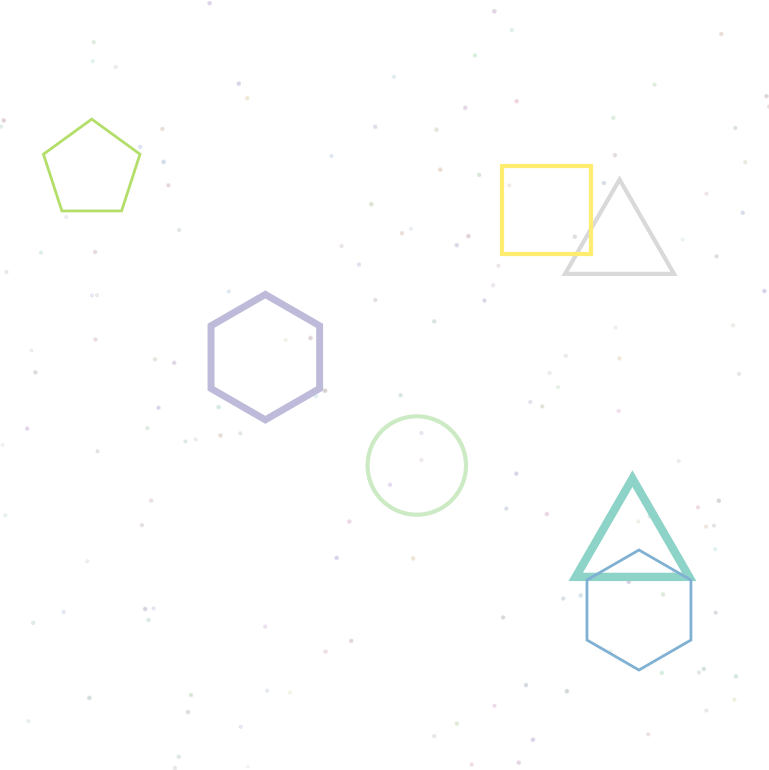[{"shape": "triangle", "thickness": 3, "radius": 0.43, "center": [0.821, 0.293]}, {"shape": "hexagon", "thickness": 2.5, "radius": 0.41, "center": [0.345, 0.536]}, {"shape": "hexagon", "thickness": 1, "radius": 0.39, "center": [0.83, 0.208]}, {"shape": "pentagon", "thickness": 1, "radius": 0.33, "center": [0.119, 0.779]}, {"shape": "triangle", "thickness": 1.5, "radius": 0.41, "center": [0.805, 0.685]}, {"shape": "circle", "thickness": 1.5, "radius": 0.32, "center": [0.541, 0.395]}, {"shape": "square", "thickness": 1.5, "radius": 0.29, "center": [0.71, 0.728]}]